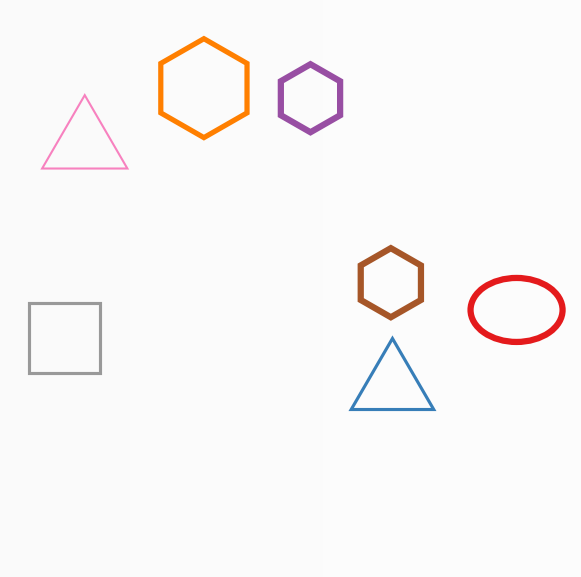[{"shape": "oval", "thickness": 3, "radius": 0.4, "center": [0.889, 0.462]}, {"shape": "triangle", "thickness": 1.5, "radius": 0.41, "center": [0.675, 0.331]}, {"shape": "hexagon", "thickness": 3, "radius": 0.29, "center": [0.534, 0.829]}, {"shape": "hexagon", "thickness": 2.5, "radius": 0.43, "center": [0.351, 0.846]}, {"shape": "hexagon", "thickness": 3, "radius": 0.3, "center": [0.672, 0.51]}, {"shape": "triangle", "thickness": 1, "radius": 0.42, "center": [0.146, 0.75]}, {"shape": "square", "thickness": 1.5, "radius": 0.31, "center": [0.111, 0.414]}]